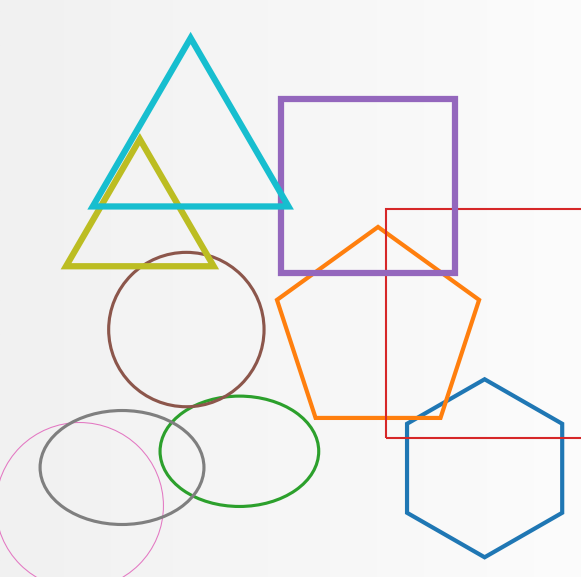[{"shape": "hexagon", "thickness": 2, "radius": 0.77, "center": [0.834, 0.188]}, {"shape": "pentagon", "thickness": 2, "radius": 0.91, "center": [0.65, 0.423]}, {"shape": "oval", "thickness": 1.5, "radius": 0.68, "center": [0.412, 0.218]}, {"shape": "square", "thickness": 1, "radius": 0.99, "center": [0.862, 0.439]}, {"shape": "square", "thickness": 3, "radius": 0.75, "center": [0.633, 0.677]}, {"shape": "circle", "thickness": 1.5, "radius": 0.67, "center": [0.321, 0.428]}, {"shape": "circle", "thickness": 0.5, "radius": 0.72, "center": [0.137, 0.123]}, {"shape": "oval", "thickness": 1.5, "radius": 0.7, "center": [0.21, 0.19]}, {"shape": "triangle", "thickness": 3, "radius": 0.73, "center": [0.241, 0.611]}, {"shape": "triangle", "thickness": 3, "radius": 0.97, "center": [0.328, 0.739]}]